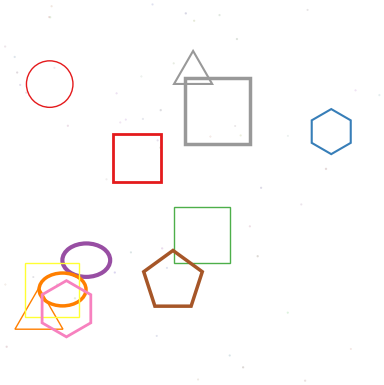[{"shape": "circle", "thickness": 1, "radius": 0.3, "center": [0.129, 0.782]}, {"shape": "square", "thickness": 2, "radius": 0.31, "center": [0.357, 0.591]}, {"shape": "hexagon", "thickness": 1.5, "radius": 0.29, "center": [0.86, 0.658]}, {"shape": "square", "thickness": 1, "radius": 0.36, "center": [0.525, 0.389]}, {"shape": "oval", "thickness": 3, "radius": 0.31, "center": [0.224, 0.324]}, {"shape": "triangle", "thickness": 1, "radius": 0.36, "center": [0.101, 0.181]}, {"shape": "oval", "thickness": 2.5, "radius": 0.3, "center": [0.162, 0.248]}, {"shape": "square", "thickness": 1, "radius": 0.35, "center": [0.135, 0.247]}, {"shape": "pentagon", "thickness": 2.5, "radius": 0.4, "center": [0.449, 0.269]}, {"shape": "hexagon", "thickness": 2, "radius": 0.37, "center": [0.173, 0.198]}, {"shape": "square", "thickness": 2.5, "radius": 0.43, "center": [0.566, 0.712]}, {"shape": "triangle", "thickness": 1.5, "radius": 0.29, "center": [0.502, 0.811]}]